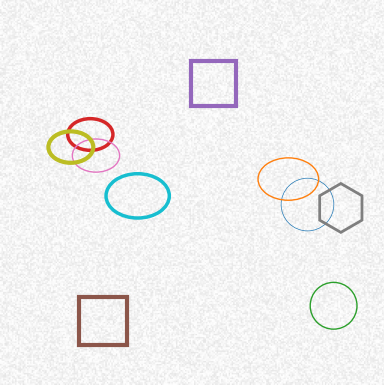[{"shape": "circle", "thickness": 0.5, "radius": 0.34, "center": [0.799, 0.469]}, {"shape": "oval", "thickness": 1, "radius": 0.39, "center": [0.749, 0.535]}, {"shape": "circle", "thickness": 1, "radius": 0.3, "center": [0.866, 0.206]}, {"shape": "oval", "thickness": 2.5, "radius": 0.29, "center": [0.235, 0.651]}, {"shape": "square", "thickness": 3, "radius": 0.29, "center": [0.554, 0.783]}, {"shape": "square", "thickness": 3, "radius": 0.31, "center": [0.268, 0.167]}, {"shape": "oval", "thickness": 1, "radius": 0.31, "center": [0.249, 0.596]}, {"shape": "hexagon", "thickness": 2, "radius": 0.32, "center": [0.885, 0.46]}, {"shape": "oval", "thickness": 3, "radius": 0.29, "center": [0.184, 0.618]}, {"shape": "oval", "thickness": 2.5, "radius": 0.41, "center": [0.358, 0.491]}]